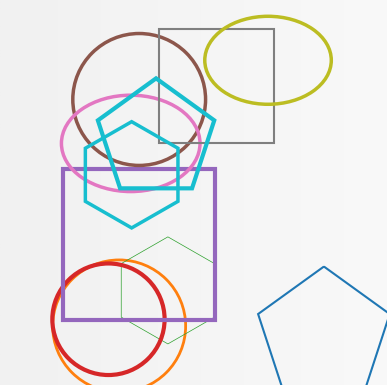[{"shape": "pentagon", "thickness": 1.5, "radius": 0.89, "center": [0.836, 0.129]}, {"shape": "circle", "thickness": 2, "radius": 0.86, "center": [0.307, 0.153]}, {"shape": "hexagon", "thickness": 0.5, "radius": 0.7, "center": [0.433, 0.246]}, {"shape": "circle", "thickness": 3, "radius": 0.72, "center": [0.28, 0.171]}, {"shape": "square", "thickness": 3, "radius": 0.98, "center": [0.358, 0.364]}, {"shape": "circle", "thickness": 2.5, "radius": 0.86, "center": [0.359, 0.742]}, {"shape": "oval", "thickness": 2.5, "radius": 0.89, "center": [0.337, 0.628]}, {"shape": "square", "thickness": 1.5, "radius": 0.74, "center": [0.558, 0.776]}, {"shape": "oval", "thickness": 2.5, "radius": 0.82, "center": [0.692, 0.843]}, {"shape": "pentagon", "thickness": 3, "radius": 0.79, "center": [0.403, 0.639]}, {"shape": "hexagon", "thickness": 2.5, "radius": 0.69, "center": [0.34, 0.546]}]